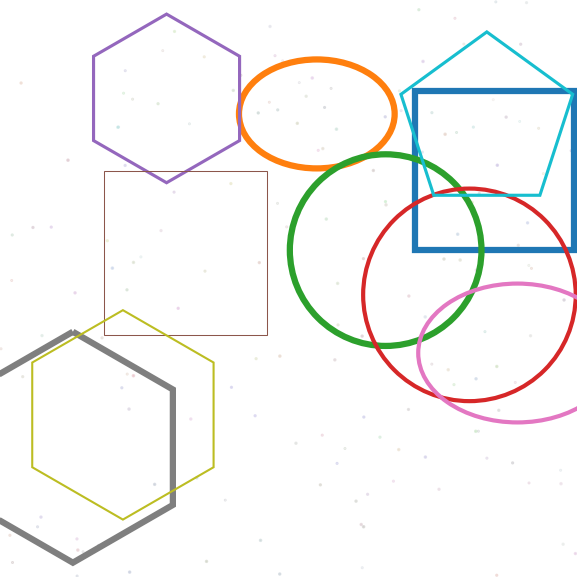[{"shape": "square", "thickness": 3, "radius": 0.69, "center": [0.856, 0.704]}, {"shape": "oval", "thickness": 3, "radius": 0.67, "center": [0.549, 0.802]}, {"shape": "circle", "thickness": 3, "radius": 0.83, "center": [0.668, 0.566]}, {"shape": "circle", "thickness": 2, "radius": 0.92, "center": [0.813, 0.489]}, {"shape": "hexagon", "thickness": 1.5, "radius": 0.73, "center": [0.288, 0.829]}, {"shape": "square", "thickness": 0.5, "radius": 0.71, "center": [0.321, 0.561]}, {"shape": "oval", "thickness": 2, "radius": 0.86, "center": [0.896, 0.388]}, {"shape": "hexagon", "thickness": 3, "radius": 1.0, "center": [0.126, 0.225]}, {"shape": "hexagon", "thickness": 1, "radius": 0.91, "center": [0.213, 0.281]}, {"shape": "pentagon", "thickness": 1.5, "radius": 0.78, "center": [0.843, 0.787]}]